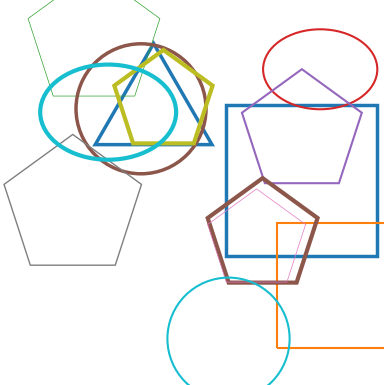[{"shape": "triangle", "thickness": 2.5, "radius": 0.88, "center": [0.399, 0.712]}, {"shape": "square", "thickness": 2.5, "radius": 0.98, "center": [0.783, 0.532]}, {"shape": "square", "thickness": 1.5, "radius": 0.81, "center": [0.882, 0.259]}, {"shape": "pentagon", "thickness": 0.5, "radius": 0.9, "center": [0.244, 0.896]}, {"shape": "oval", "thickness": 1.5, "radius": 0.74, "center": [0.832, 0.82]}, {"shape": "pentagon", "thickness": 1.5, "radius": 0.82, "center": [0.784, 0.657]}, {"shape": "circle", "thickness": 2.5, "radius": 0.84, "center": [0.366, 0.717]}, {"shape": "pentagon", "thickness": 3, "radius": 0.75, "center": [0.682, 0.387]}, {"shape": "pentagon", "thickness": 0.5, "radius": 0.67, "center": [0.666, 0.376]}, {"shape": "pentagon", "thickness": 1, "radius": 0.94, "center": [0.189, 0.463]}, {"shape": "pentagon", "thickness": 3, "radius": 0.67, "center": [0.425, 0.736]}, {"shape": "circle", "thickness": 1.5, "radius": 0.79, "center": [0.594, 0.12]}, {"shape": "oval", "thickness": 3, "radius": 0.88, "center": [0.281, 0.709]}]